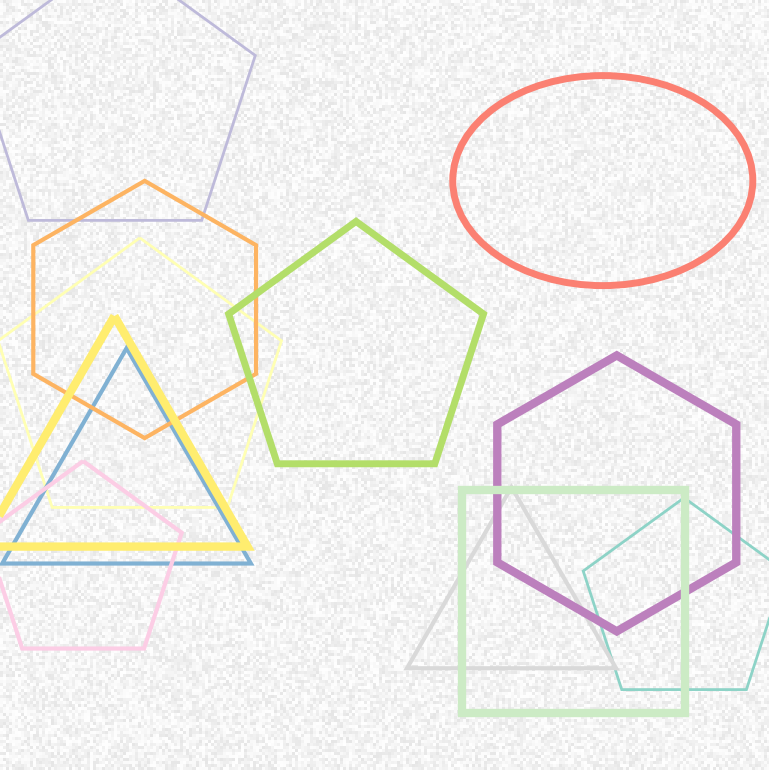[{"shape": "pentagon", "thickness": 1, "radius": 0.69, "center": [0.888, 0.216]}, {"shape": "pentagon", "thickness": 1, "radius": 0.97, "center": [0.182, 0.498]}, {"shape": "pentagon", "thickness": 1, "radius": 0.96, "center": [0.149, 0.869]}, {"shape": "oval", "thickness": 2.5, "radius": 0.97, "center": [0.783, 0.765]}, {"shape": "triangle", "thickness": 1.5, "radius": 0.93, "center": [0.164, 0.361]}, {"shape": "hexagon", "thickness": 1.5, "radius": 0.84, "center": [0.188, 0.598]}, {"shape": "pentagon", "thickness": 2.5, "radius": 0.87, "center": [0.462, 0.538]}, {"shape": "pentagon", "thickness": 1.5, "radius": 0.67, "center": [0.108, 0.267]}, {"shape": "triangle", "thickness": 1.5, "radius": 0.78, "center": [0.664, 0.211]}, {"shape": "hexagon", "thickness": 3, "radius": 0.9, "center": [0.801, 0.359]}, {"shape": "square", "thickness": 3, "radius": 0.72, "center": [0.745, 0.219]}, {"shape": "triangle", "thickness": 3, "radius": 1.0, "center": [0.149, 0.39]}]